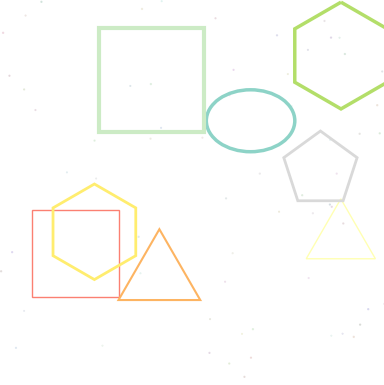[{"shape": "oval", "thickness": 2.5, "radius": 0.57, "center": [0.651, 0.686]}, {"shape": "triangle", "thickness": 1, "radius": 0.52, "center": [0.885, 0.38]}, {"shape": "square", "thickness": 1, "radius": 0.57, "center": [0.195, 0.342]}, {"shape": "triangle", "thickness": 1.5, "radius": 0.61, "center": [0.414, 0.282]}, {"shape": "hexagon", "thickness": 2.5, "radius": 0.69, "center": [0.886, 0.856]}, {"shape": "pentagon", "thickness": 2, "radius": 0.5, "center": [0.832, 0.56]}, {"shape": "square", "thickness": 3, "radius": 0.68, "center": [0.393, 0.792]}, {"shape": "hexagon", "thickness": 2, "radius": 0.62, "center": [0.245, 0.398]}]